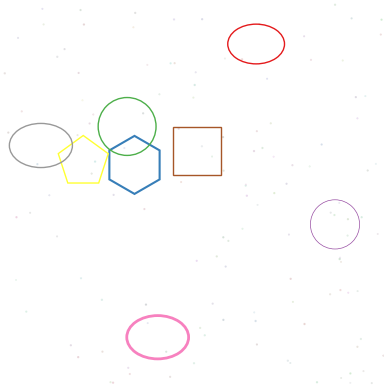[{"shape": "oval", "thickness": 1, "radius": 0.37, "center": [0.665, 0.886]}, {"shape": "hexagon", "thickness": 1.5, "radius": 0.38, "center": [0.349, 0.572]}, {"shape": "circle", "thickness": 1, "radius": 0.38, "center": [0.33, 0.672]}, {"shape": "circle", "thickness": 0.5, "radius": 0.32, "center": [0.87, 0.417]}, {"shape": "pentagon", "thickness": 1, "radius": 0.34, "center": [0.216, 0.58]}, {"shape": "square", "thickness": 1, "radius": 0.32, "center": [0.512, 0.608]}, {"shape": "oval", "thickness": 2, "radius": 0.4, "center": [0.41, 0.124]}, {"shape": "oval", "thickness": 1, "radius": 0.41, "center": [0.106, 0.622]}]